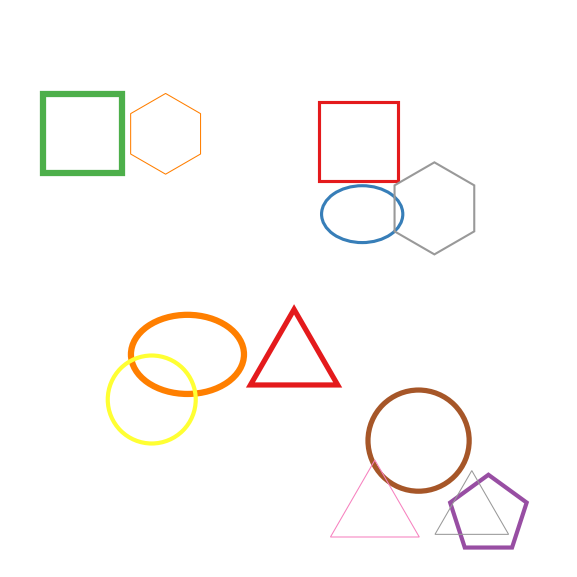[{"shape": "triangle", "thickness": 2.5, "radius": 0.44, "center": [0.509, 0.376]}, {"shape": "square", "thickness": 1.5, "radius": 0.34, "center": [0.621, 0.755]}, {"shape": "oval", "thickness": 1.5, "radius": 0.35, "center": [0.627, 0.628]}, {"shape": "square", "thickness": 3, "radius": 0.34, "center": [0.143, 0.768]}, {"shape": "pentagon", "thickness": 2, "radius": 0.35, "center": [0.846, 0.107]}, {"shape": "hexagon", "thickness": 0.5, "radius": 0.35, "center": [0.287, 0.767]}, {"shape": "oval", "thickness": 3, "radius": 0.49, "center": [0.325, 0.385]}, {"shape": "circle", "thickness": 2, "radius": 0.38, "center": [0.263, 0.307]}, {"shape": "circle", "thickness": 2.5, "radius": 0.44, "center": [0.725, 0.236]}, {"shape": "triangle", "thickness": 0.5, "radius": 0.44, "center": [0.649, 0.114]}, {"shape": "hexagon", "thickness": 1, "radius": 0.4, "center": [0.752, 0.638]}, {"shape": "triangle", "thickness": 0.5, "radius": 0.37, "center": [0.817, 0.111]}]